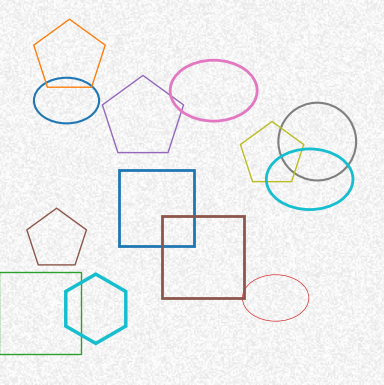[{"shape": "square", "thickness": 2, "radius": 0.49, "center": [0.405, 0.46]}, {"shape": "oval", "thickness": 1.5, "radius": 0.42, "center": [0.173, 0.739]}, {"shape": "pentagon", "thickness": 1, "radius": 0.49, "center": [0.18, 0.853]}, {"shape": "square", "thickness": 1, "radius": 0.53, "center": [0.104, 0.187]}, {"shape": "oval", "thickness": 0.5, "radius": 0.43, "center": [0.716, 0.226]}, {"shape": "pentagon", "thickness": 1, "radius": 0.55, "center": [0.371, 0.693]}, {"shape": "pentagon", "thickness": 1, "radius": 0.41, "center": [0.147, 0.378]}, {"shape": "square", "thickness": 2, "radius": 0.53, "center": [0.527, 0.332]}, {"shape": "oval", "thickness": 2, "radius": 0.56, "center": [0.555, 0.765]}, {"shape": "circle", "thickness": 1.5, "radius": 0.5, "center": [0.824, 0.632]}, {"shape": "pentagon", "thickness": 1, "radius": 0.43, "center": [0.707, 0.598]}, {"shape": "hexagon", "thickness": 2.5, "radius": 0.45, "center": [0.249, 0.198]}, {"shape": "oval", "thickness": 2, "radius": 0.56, "center": [0.804, 0.534]}]